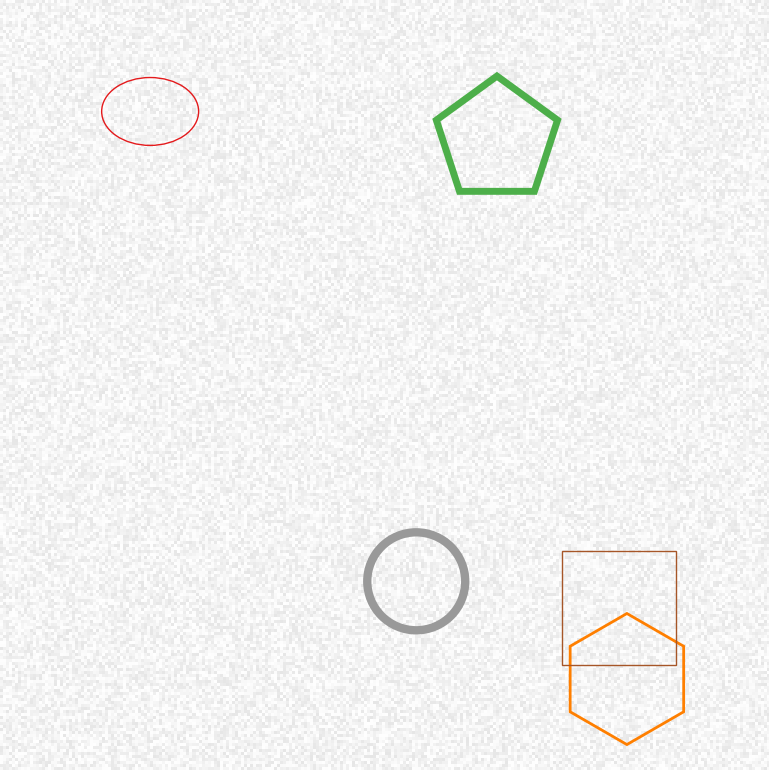[{"shape": "oval", "thickness": 0.5, "radius": 0.31, "center": [0.195, 0.855]}, {"shape": "pentagon", "thickness": 2.5, "radius": 0.41, "center": [0.645, 0.818]}, {"shape": "hexagon", "thickness": 1, "radius": 0.43, "center": [0.814, 0.118]}, {"shape": "square", "thickness": 0.5, "radius": 0.37, "center": [0.804, 0.21]}, {"shape": "circle", "thickness": 3, "radius": 0.32, "center": [0.541, 0.245]}]